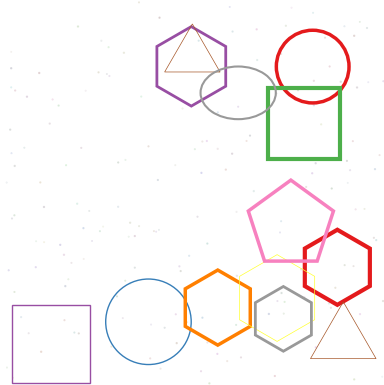[{"shape": "circle", "thickness": 2.5, "radius": 0.47, "center": [0.812, 0.827]}, {"shape": "hexagon", "thickness": 3, "radius": 0.49, "center": [0.876, 0.306]}, {"shape": "circle", "thickness": 1, "radius": 0.56, "center": [0.386, 0.164]}, {"shape": "square", "thickness": 3, "radius": 0.46, "center": [0.79, 0.679]}, {"shape": "square", "thickness": 1, "radius": 0.51, "center": [0.133, 0.106]}, {"shape": "hexagon", "thickness": 2, "radius": 0.52, "center": [0.497, 0.828]}, {"shape": "hexagon", "thickness": 2.5, "radius": 0.49, "center": [0.566, 0.201]}, {"shape": "hexagon", "thickness": 0.5, "radius": 0.56, "center": [0.72, 0.226]}, {"shape": "triangle", "thickness": 0.5, "radius": 0.49, "center": [0.892, 0.118]}, {"shape": "triangle", "thickness": 0.5, "radius": 0.42, "center": [0.5, 0.855]}, {"shape": "pentagon", "thickness": 2.5, "radius": 0.58, "center": [0.756, 0.416]}, {"shape": "hexagon", "thickness": 2, "radius": 0.42, "center": [0.736, 0.172]}, {"shape": "oval", "thickness": 1.5, "radius": 0.49, "center": [0.619, 0.759]}]